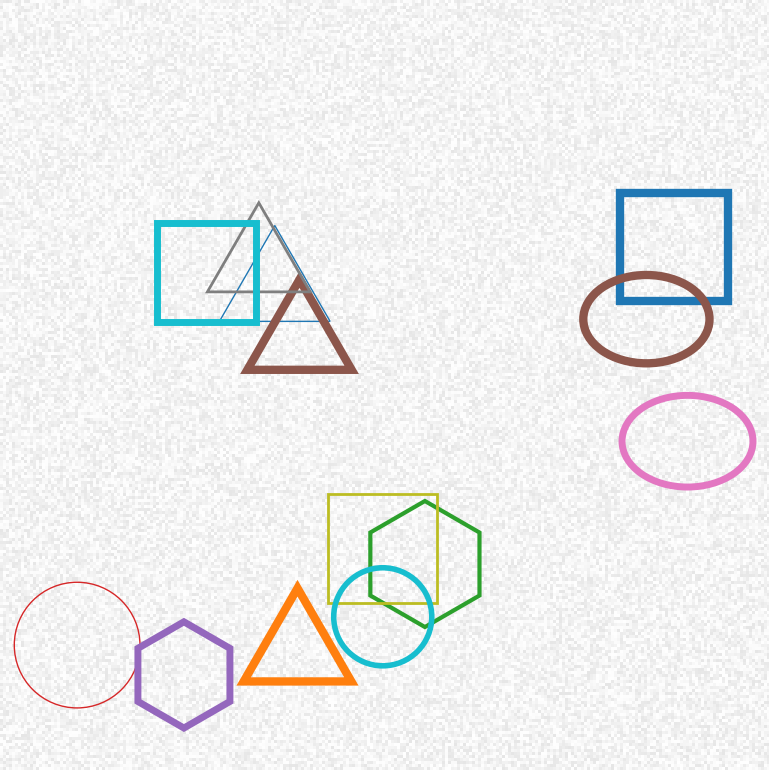[{"shape": "square", "thickness": 3, "radius": 0.35, "center": [0.876, 0.679]}, {"shape": "triangle", "thickness": 0.5, "radius": 0.41, "center": [0.357, 0.624]}, {"shape": "triangle", "thickness": 3, "radius": 0.4, "center": [0.386, 0.155]}, {"shape": "hexagon", "thickness": 1.5, "radius": 0.41, "center": [0.552, 0.268]}, {"shape": "circle", "thickness": 0.5, "radius": 0.41, "center": [0.1, 0.162]}, {"shape": "hexagon", "thickness": 2.5, "radius": 0.34, "center": [0.239, 0.123]}, {"shape": "oval", "thickness": 3, "radius": 0.41, "center": [0.839, 0.586]}, {"shape": "triangle", "thickness": 3, "radius": 0.39, "center": [0.389, 0.559]}, {"shape": "oval", "thickness": 2.5, "radius": 0.43, "center": [0.893, 0.427]}, {"shape": "triangle", "thickness": 1, "radius": 0.39, "center": [0.336, 0.66]}, {"shape": "square", "thickness": 1, "radius": 0.35, "center": [0.497, 0.287]}, {"shape": "square", "thickness": 2.5, "radius": 0.32, "center": [0.268, 0.646]}, {"shape": "circle", "thickness": 2, "radius": 0.32, "center": [0.497, 0.199]}]